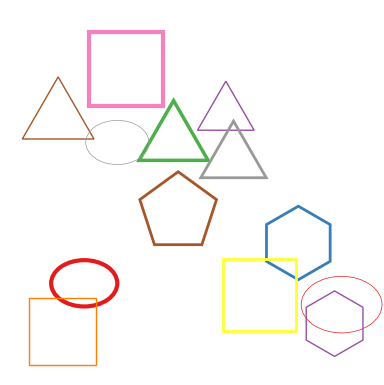[{"shape": "oval", "thickness": 3, "radius": 0.43, "center": [0.219, 0.264]}, {"shape": "oval", "thickness": 0.5, "radius": 0.52, "center": [0.887, 0.209]}, {"shape": "hexagon", "thickness": 2, "radius": 0.48, "center": [0.775, 0.369]}, {"shape": "triangle", "thickness": 2.5, "radius": 0.52, "center": [0.451, 0.635]}, {"shape": "triangle", "thickness": 1, "radius": 0.42, "center": [0.587, 0.704]}, {"shape": "hexagon", "thickness": 1, "radius": 0.43, "center": [0.869, 0.159]}, {"shape": "square", "thickness": 1, "radius": 0.43, "center": [0.162, 0.14]}, {"shape": "square", "thickness": 2, "radius": 0.47, "center": [0.674, 0.234]}, {"shape": "pentagon", "thickness": 2, "radius": 0.52, "center": [0.463, 0.449]}, {"shape": "triangle", "thickness": 1, "radius": 0.54, "center": [0.151, 0.693]}, {"shape": "square", "thickness": 3, "radius": 0.48, "center": [0.327, 0.821]}, {"shape": "oval", "thickness": 0.5, "radius": 0.41, "center": [0.305, 0.63]}, {"shape": "triangle", "thickness": 2, "radius": 0.49, "center": [0.607, 0.587]}]